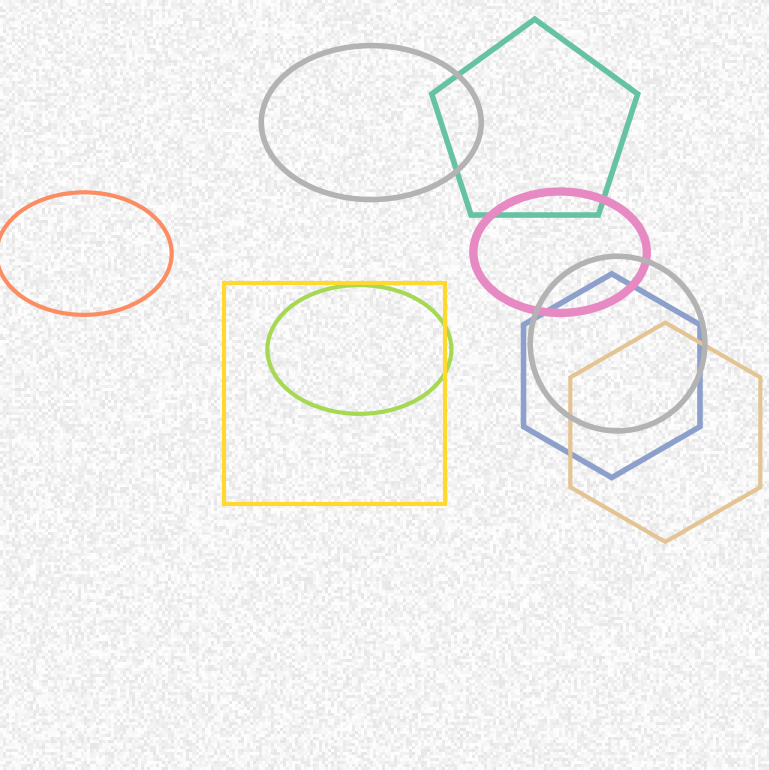[{"shape": "pentagon", "thickness": 2, "radius": 0.7, "center": [0.694, 0.835]}, {"shape": "oval", "thickness": 1.5, "radius": 0.57, "center": [0.109, 0.671]}, {"shape": "hexagon", "thickness": 2, "radius": 0.66, "center": [0.794, 0.512]}, {"shape": "oval", "thickness": 3, "radius": 0.56, "center": [0.727, 0.672]}, {"shape": "oval", "thickness": 1.5, "radius": 0.6, "center": [0.467, 0.546]}, {"shape": "square", "thickness": 1.5, "radius": 0.72, "center": [0.435, 0.489]}, {"shape": "hexagon", "thickness": 1.5, "radius": 0.71, "center": [0.864, 0.439]}, {"shape": "circle", "thickness": 2, "radius": 0.57, "center": [0.802, 0.554]}, {"shape": "oval", "thickness": 2, "radius": 0.71, "center": [0.482, 0.841]}]